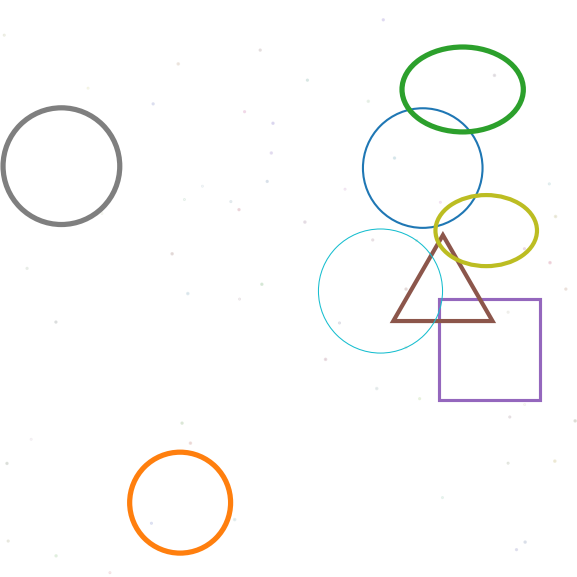[{"shape": "circle", "thickness": 1, "radius": 0.52, "center": [0.732, 0.708]}, {"shape": "circle", "thickness": 2.5, "radius": 0.44, "center": [0.312, 0.129]}, {"shape": "oval", "thickness": 2.5, "radius": 0.53, "center": [0.801, 0.844]}, {"shape": "square", "thickness": 1.5, "radius": 0.44, "center": [0.847, 0.394]}, {"shape": "triangle", "thickness": 2, "radius": 0.5, "center": [0.767, 0.493]}, {"shape": "circle", "thickness": 2.5, "radius": 0.51, "center": [0.106, 0.711]}, {"shape": "oval", "thickness": 2, "radius": 0.44, "center": [0.842, 0.6]}, {"shape": "circle", "thickness": 0.5, "radius": 0.54, "center": [0.659, 0.495]}]